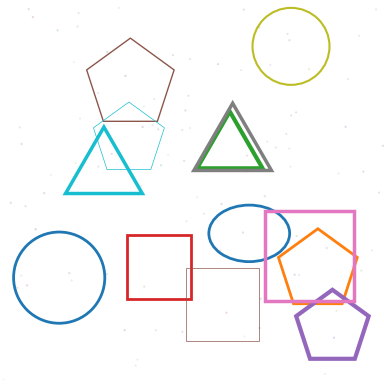[{"shape": "oval", "thickness": 2, "radius": 0.52, "center": [0.647, 0.394]}, {"shape": "circle", "thickness": 2, "radius": 0.59, "center": [0.154, 0.279]}, {"shape": "pentagon", "thickness": 2, "radius": 0.54, "center": [0.826, 0.298]}, {"shape": "triangle", "thickness": 3, "radius": 0.49, "center": [0.597, 0.612]}, {"shape": "square", "thickness": 2, "radius": 0.41, "center": [0.413, 0.307]}, {"shape": "pentagon", "thickness": 3, "radius": 0.5, "center": [0.863, 0.148]}, {"shape": "square", "thickness": 0.5, "radius": 0.47, "center": [0.578, 0.209]}, {"shape": "pentagon", "thickness": 1, "radius": 0.6, "center": [0.339, 0.782]}, {"shape": "square", "thickness": 2.5, "radius": 0.58, "center": [0.805, 0.335]}, {"shape": "triangle", "thickness": 2.5, "radius": 0.58, "center": [0.604, 0.615]}, {"shape": "circle", "thickness": 1.5, "radius": 0.5, "center": [0.756, 0.88]}, {"shape": "pentagon", "thickness": 0.5, "radius": 0.48, "center": [0.335, 0.638]}, {"shape": "triangle", "thickness": 2.5, "radius": 0.58, "center": [0.27, 0.555]}]